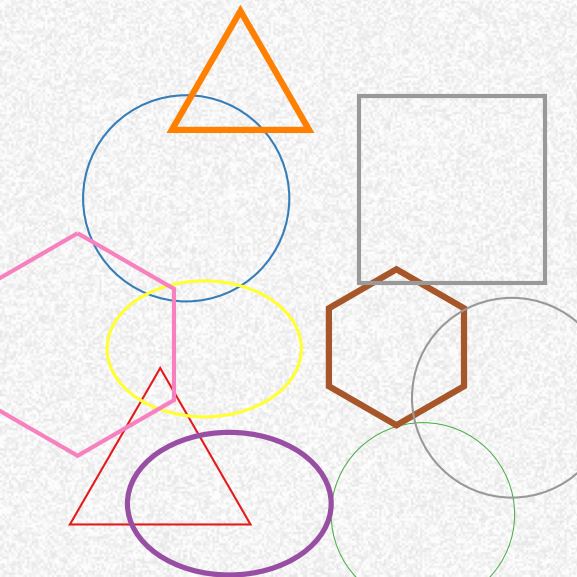[{"shape": "triangle", "thickness": 1, "radius": 0.9, "center": [0.277, 0.181]}, {"shape": "circle", "thickness": 1, "radius": 0.89, "center": [0.322, 0.656]}, {"shape": "circle", "thickness": 0.5, "radius": 0.79, "center": [0.732, 0.108]}, {"shape": "oval", "thickness": 2.5, "radius": 0.88, "center": [0.397, 0.127]}, {"shape": "triangle", "thickness": 3, "radius": 0.69, "center": [0.416, 0.843]}, {"shape": "oval", "thickness": 1.5, "radius": 0.84, "center": [0.354, 0.395]}, {"shape": "hexagon", "thickness": 3, "radius": 0.68, "center": [0.686, 0.398]}, {"shape": "hexagon", "thickness": 2, "radius": 0.96, "center": [0.134, 0.403]}, {"shape": "square", "thickness": 2, "radius": 0.81, "center": [0.783, 0.67]}, {"shape": "circle", "thickness": 1, "radius": 0.86, "center": [0.886, 0.31]}]